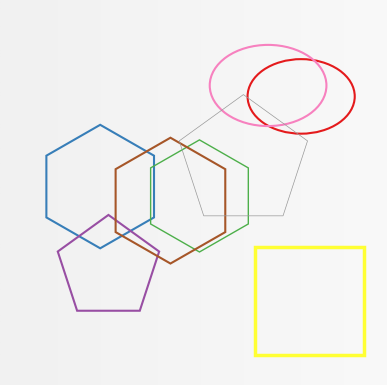[{"shape": "oval", "thickness": 1.5, "radius": 0.69, "center": [0.777, 0.75]}, {"shape": "hexagon", "thickness": 1.5, "radius": 0.8, "center": [0.259, 0.515]}, {"shape": "hexagon", "thickness": 1, "radius": 0.73, "center": [0.515, 0.491]}, {"shape": "pentagon", "thickness": 1.5, "radius": 0.69, "center": [0.28, 0.304]}, {"shape": "square", "thickness": 2.5, "radius": 0.7, "center": [0.799, 0.219]}, {"shape": "hexagon", "thickness": 1.5, "radius": 0.82, "center": [0.44, 0.479]}, {"shape": "oval", "thickness": 1.5, "radius": 0.75, "center": [0.692, 0.778]}, {"shape": "pentagon", "thickness": 0.5, "radius": 0.87, "center": [0.628, 0.58]}]